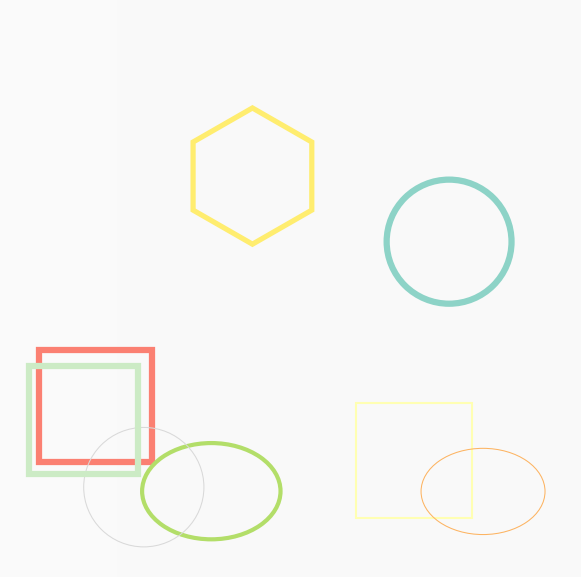[{"shape": "circle", "thickness": 3, "radius": 0.54, "center": [0.773, 0.581]}, {"shape": "square", "thickness": 1, "radius": 0.5, "center": [0.712, 0.202]}, {"shape": "square", "thickness": 3, "radius": 0.48, "center": [0.164, 0.296]}, {"shape": "oval", "thickness": 0.5, "radius": 0.53, "center": [0.831, 0.148]}, {"shape": "oval", "thickness": 2, "radius": 0.6, "center": [0.364, 0.149]}, {"shape": "circle", "thickness": 0.5, "radius": 0.52, "center": [0.247, 0.156]}, {"shape": "square", "thickness": 3, "radius": 0.47, "center": [0.143, 0.272]}, {"shape": "hexagon", "thickness": 2.5, "radius": 0.59, "center": [0.434, 0.694]}]